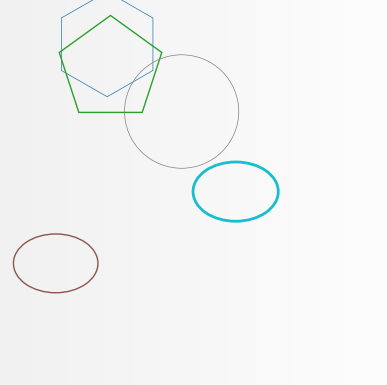[{"shape": "hexagon", "thickness": 0.5, "radius": 0.68, "center": [0.277, 0.885]}, {"shape": "pentagon", "thickness": 1, "radius": 0.7, "center": [0.285, 0.821]}, {"shape": "oval", "thickness": 1, "radius": 0.55, "center": [0.144, 0.316]}, {"shape": "circle", "thickness": 0.5, "radius": 0.74, "center": [0.469, 0.71]}, {"shape": "oval", "thickness": 2, "radius": 0.55, "center": [0.608, 0.502]}]